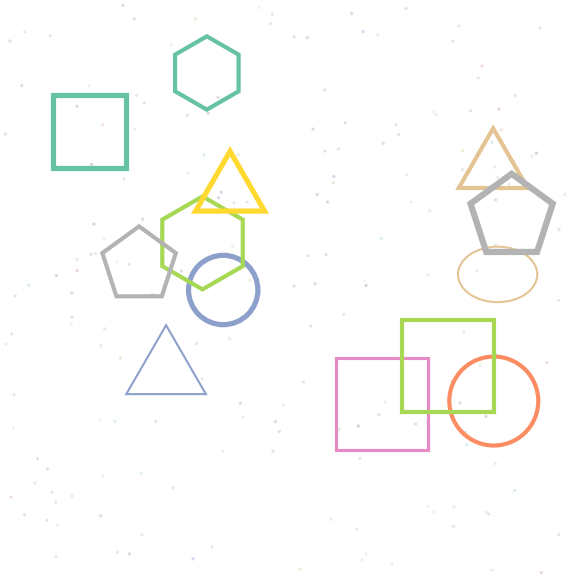[{"shape": "square", "thickness": 2.5, "radius": 0.32, "center": [0.156, 0.771]}, {"shape": "hexagon", "thickness": 2, "radius": 0.32, "center": [0.358, 0.873]}, {"shape": "circle", "thickness": 2, "radius": 0.39, "center": [0.855, 0.305]}, {"shape": "circle", "thickness": 2.5, "radius": 0.3, "center": [0.387, 0.497]}, {"shape": "triangle", "thickness": 1, "radius": 0.4, "center": [0.288, 0.356]}, {"shape": "square", "thickness": 1.5, "radius": 0.4, "center": [0.661, 0.299]}, {"shape": "hexagon", "thickness": 2, "radius": 0.4, "center": [0.351, 0.579]}, {"shape": "square", "thickness": 2, "radius": 0.4, "center": [0.776, 0.366]}, {"shape": "triangle", "thickness": 2.5, "radius": 0.35, "center": [0.398, 0.668]}, {"shape": "oval", "thickness": 1, "radius": 0.34, "center": [0.862, 0.524]}, {"shape": "triangle", "thickness": 2, "radius": 0.34, "center": [0.854, 0.708]}, {"shape": "pentagon", "thickness": 3, "radius": 0.37, "center": [0.886, 0.623]}, {"shape": "pentagon", "thickness": 2, "radius": 0.33, "center": [0.241, 0.54]}]